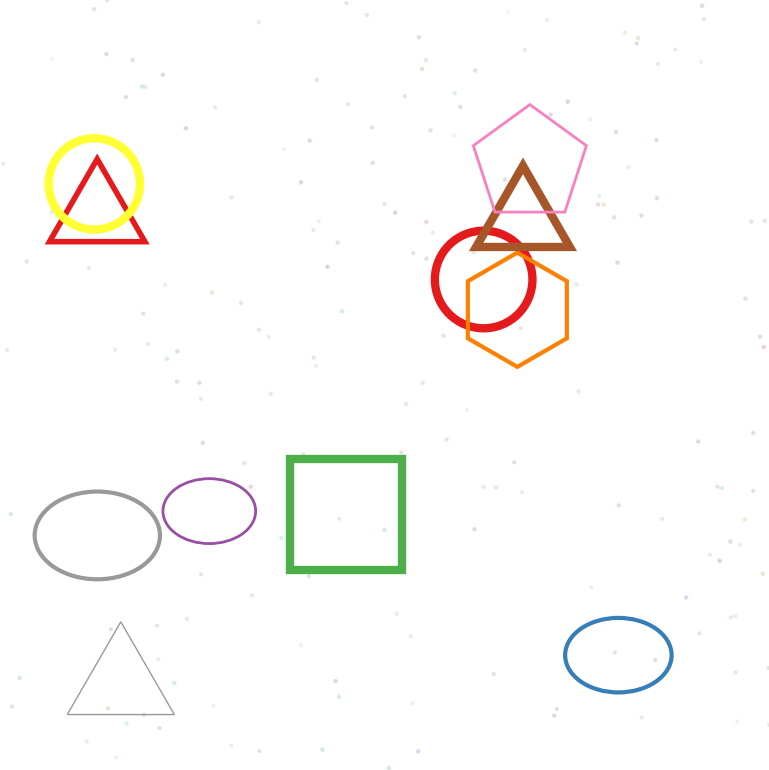[{"shape": "circle", "thickness": 3, "radius": 0.32, "center": [0.628, 0.637]}, {"shape": "triangle", "thickness": 2, "radius": 0.36, "center": [0.126, 0.722]}, {"shape": "oval", "thickness": 1.5, "radius": 0.35, "center": [0.803, 0.149]}, {"shape": "square", "thickness": 3, "radius": 0.36, "center": [0.449, 0.332]}, {"shape": "oval", "thickness": 1, "radius": 0.3, "center": [0.272, 0.336]}, {"shape": "hexagon", "thickness": 1.5, "radius": 0.37, "center": [0.672, 0.598]}, {"shape": "circle", "thickness": 3, "radius": 0.3, "center": [0.122, 0.761]}, {"shape": "triangle", "thickness": 3, "radius": 0.35, "center": [0.679, 0.714]}, {"shape": "pentagon", "thickness": 1, "radius": 0.39, "center": [0.688, 0.787]}, {"shape": "oval", "thickness": 1.5, "radius": 0.41, "center": [0.126, 0.305]}, {"shape": "triangle", "thickness": 0.5, "radius": 0.4, "center": [0.157, 0.112]}]